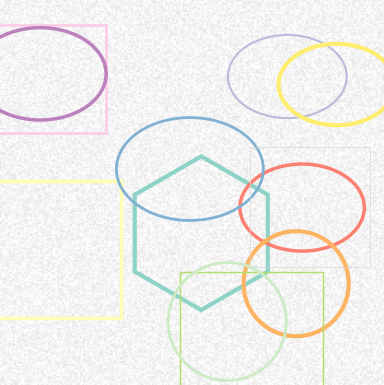[{"shape": "hexagon", "thickness": 3, "radius": 1.0, "center": [0.523, 0.394]}, {"shape": "square", "thickness": 2.5, "radius": 0.89, "center": [0.136, 0.352]}, {"shape": "oval", "thickness": 1.5, "radius": 0.77, "center": [0.746, 0.801]}, {"shape": "oval", "thickness": 2.5, "radius": 0.81, "center": [0.785, 0.461]}, {"shape": "oval", "thickness": 2, "radius": 0.95, "center": [0.493, 0.561]}, {"shape": "circle", "thickness": 3, "radius": 0.68, "center": [0.769, 0.263]}, {"shape": "square", "thickness": 1, "radius": 0.93, "center": [0.652, 0.107]}, {"shape": "square", "thickness": 2, "radius": 0.71, "center": [0.133, 0.795]}, {"shape": "square", "thickness": 0.5, "radius": 0.78, "center": [0.806, 0.463]}, {"shape": "oval", "thickness": 2.5, "radius": 0.86, "center": [0.104, 0.808]}, {"shape": "circle", "thickness": 2, "radius": 0.77, "center": [0.59, 0.165]}, {"shape": "oval", "thickness": 3, "radius": 0.76, "center": [0.875, 0.78]}]